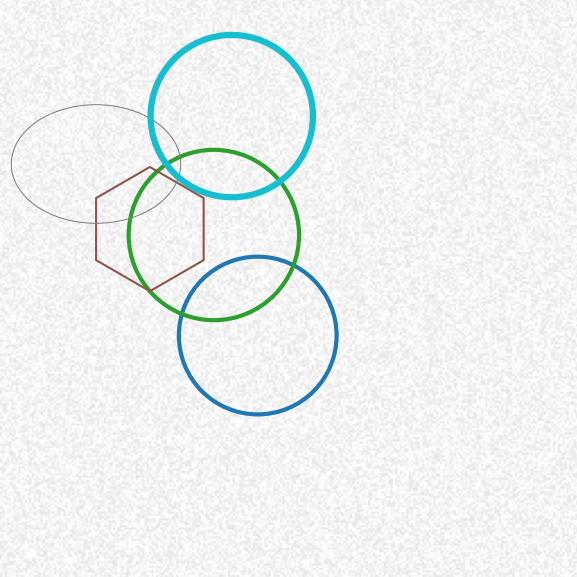[{"shape": "circle", "thickness": 2, "radius": 0.68, "center": [0.446, 0.418]}, {"shape": "circle", "thickness": 2, "radius": 0.74, "center": [0.37, 0.592]}, {"shape": "hexagon", "thickness": 1, "radius": 0.54, "center": [0.26, 0.602]}, {"shape": "oval", "thickness": 0.5, "radius": 0.73, "center": [0.166, 0.715]}, {"shape": "circle", "thickness": 3, "radius": 0.7, "center": [0.401, 0.798]}]